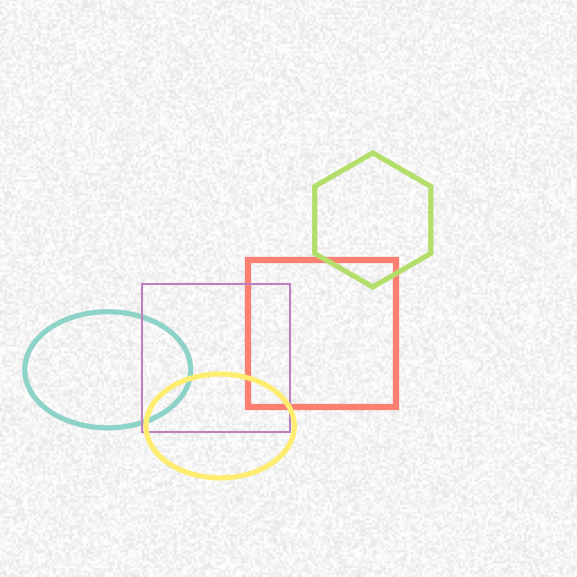[{"shape": "oval", "thickness": 2.5, "radius": 0.72, "center": [0.187, 0.359]}, {"shape": "square", "thickness": 3, "radius": 0.64, "center": [0.558, 0.422]}, {"shape": "hexagon", "thickness": 2.5, "radius": 0.58, "center": [0.645, 0.618]}, {"shape": "square", "thickness": 1, "radius": 0.64, "center": [0.374, 0.38]}, {"shape": "oval", "thickness": 2.5, "radius": 0.64, "center": [0.381, 0.262]}]